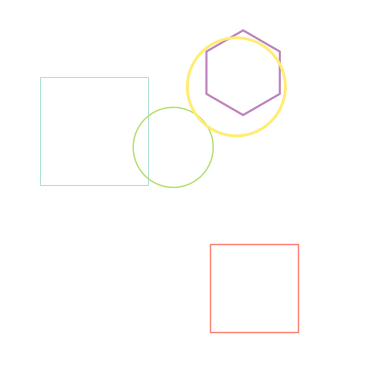[{"shape": "square", "thickness": 0.5, "radius": 0.7, "center": [0.244, 0.66]}, {"shape": "square", "thickness": 1, "radius": 0.57, "center": [0.66, 0.252]}, {"shape": "circle", "thickness": 1, "radius": 0.52, "center": [0.45, 0.617]}, {"shape": "hexagon", "thickness": 1.5, "radius": 0.55, "center": [0.631, 0.811]}, {"shape": "circle", "thickness": 2, "radius": 0.64, "center": [0.614, 0.775]}]